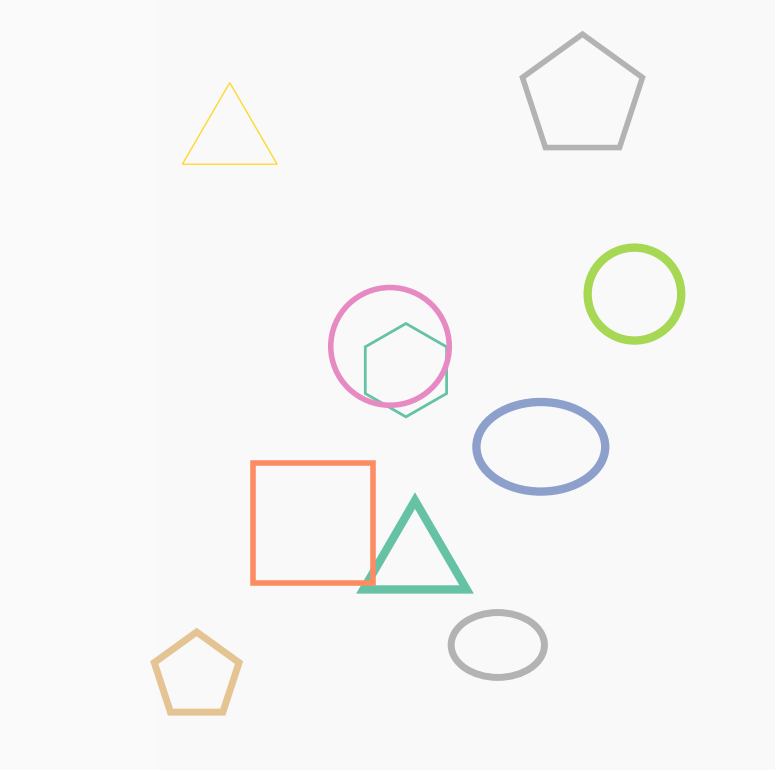[{"shape": "triangle", "thickness": 3, "radius": 0.38, "center": [0.535, 0.273]}, {"shape": "hexagon", "thickness": 1, "radius": 0.3, "center": [0.524, 0.519]}, {"shape": "square", "thickness": 2, "radius": 0.39, "center": [0.404, 0.32]}, {"shape": "oval", "thickness": 3, "radius": 0.42, "center": [0.698, 0.42]}, {"shape": "circle", "thickness": 2, "radius": 0.38, "center": [0.503, 0.55]}, {"shape": "circle", "thickness": 3, "radius": 0.3, "center": [0.819, 0.618]}, {"shape": "triangle", "thickness": 0.5, "radius": 0.35, "center": [0.296, 0.822]}, {"shape": "pentagon", "thickness": 2.5, "radius": 0.29, "center": [0.254, 0.122]}, {"shape": "pentagon", "thickness": 2, "radius": 0.41, "center": [0.752, 0.874]}, {"shape": "oval", "thickness": 2.5, "radius": 0.3, "center": [0.642, 0.162]}]